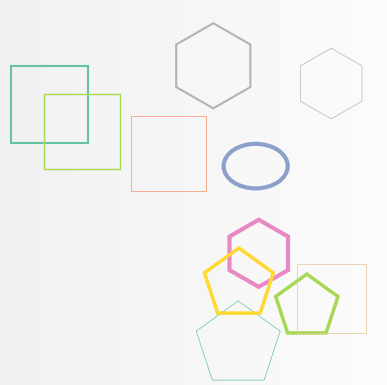[{"shape": "pentagon", "thickness": 0.5, "radius": 0.57, "center": [0.615, 0.105]}, {"shape": "square", "thickness": 1.5, "radius": 0.5, "center": [0.128, 0.728]}, {"shape": "square", "thickness": 0.5, "radius": 0.49, "center": [0.434, 0.601]}, {"shape": "oval", "thickness": 3, "radius": 0.41, "center": [0.66, 0.569]}, {"shape": "hexagon", "thickness": 3, "radius": 0.44, "center": [0.668, 0.342]}, {"shape": "pentagon", "thickness": 2.5, "radius": 0.42, "center": [0.792, 0.204]}, {"shape": "square", "thickness": 1, "radius": 0.49, "center": [0.212, 0.658]}, {"shape": "pentagon", "thickness": 2.5, "radius": 0.47, "center": [0.617, 0.262]}, {"shape": "square", "thickness": 0.5, "radius": 0.45, "center": [0.855, 0.225]}, {"shape": "hexagon", "thickness": 0.5, "radius": 0.46, "center": [0.855, 0.783]}, {"shape": "hexagon", "thickness": 1.5, "radius": 0.55, "center": [0.55, 0.829]}]